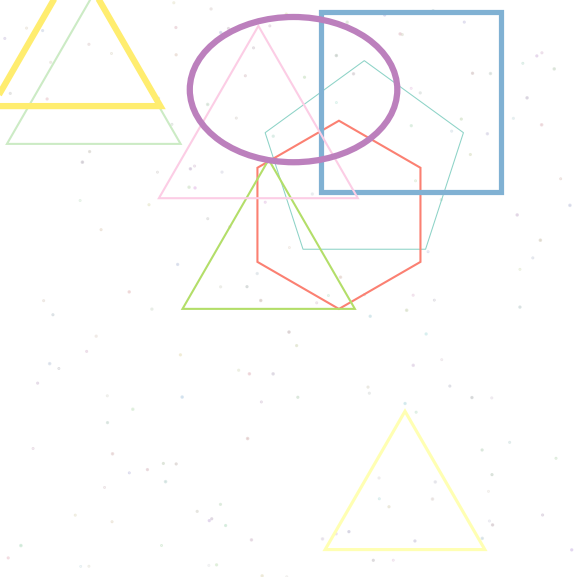[{"shape": "pentagon", "thickness": 0.5, "radius": 0.9, "center": [0.631, 0.714]}, {"shape": "triangle", "thickness": 1.5, "radius": 0.8, "center": [0.701, 0.127]}, {"shape": "hexagon", "thickness": 1, "radius": 0.81, "center": [0.587, 0.627]}, {"shape": "square", "thickness": 2.5, "radius": 0.78, "center": [0.712, 0.823]}, {"shape": "triangle", "thickness": 1, "radius": 0.86, "center": [0.465, 0.55]}, {"shape": "triangle", "thickness": 1, "radius": 0.99, "center": [0.447, 0.755]}, {"shape": "oval", "thickness": 3, "radius": 0.9, "center": [0.508, 0.844]}, {"shape": "triangle", "thickness": 1, "radius": 0.87, "center": [0.162, 0.837]}, {"shape": "triangle", "thickness": 3, "radius": 0.84, "center": [0.132, 0.899]}]